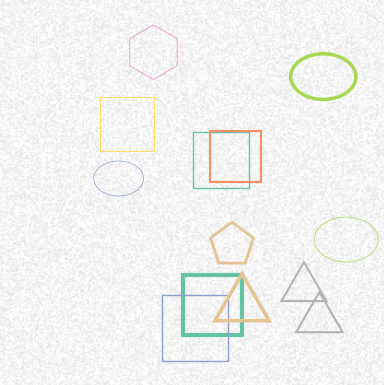[{"shape": "square", "thickness": 1, "radius": 0.36, "center": [0.574, 0.584]}, {"shape": "square", "thickness": 3, "radius": 0.38, "center": [0.551, 0.208]}, {"shape": "square", "thickness": 1.5, "radius": 0.33, "center": [0.611, 0.593]}, {"shape": "oval", "thickness": 0.5, "radius": 0.32, "center": [0.308, 0.536]}, {"shape": "square", "thickness": 1, "radius": 0.43, "center": [0.506, 0.148]}, {"shape": "hexagon", "thickness": 0.5, "radius": 0.35, "center": [0.399, 0.864]}, {"shape": "oval", "thickness": 2.5, "radius": 0.42, "center": [0.84, 0.801]}, {"shape": "oval", "thickness": 0.5, "radius": 0.42, "center": [0.899, 0.378]}, {"shape": "square", "thickness": 0.5, "radius": 0.35, "center": [0.329, 0.678]}, {"shape": "pentagon", "thickness": 2, "radius": 0.29, "center": [0.603, 0.364]}, {"shape": "triangle", "thickness": 2.5, "radius": 0.41, "center": [0.629, 0.208]}, {"shape": "triangle", "thickness": 1.5, "radius": 0.34, "center": [0.79, 0.252]}, {"shape": "triangle", "thickness": 1.5, "radius": 0.35, "center": [0.83, 0.172]}]